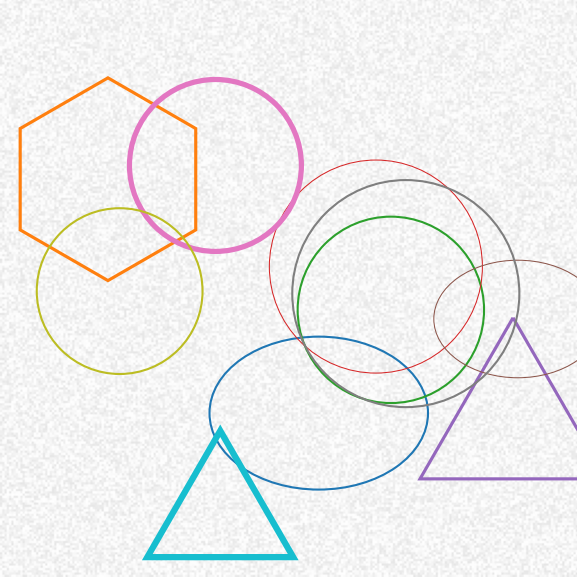[{"shape": "oval", "thickness": 1, "radius": 0.95, "center": [0.552, 0.284]}, {"shape": "hexagon", "thickness": 1.5, "radius": 0.88, "center": [0.187, 0.689]}, {"shape": "circle", "thickness": 1, "radius": 0.81, "center": [0.677, 0.463]}, {"shape": "circle", "thickness": 0.5, "radius": 0.92, "center": [0.651, 0.538]}, {"shape": "triangle", "thickness": 1.5, "radius": 0.93, "center": [0.888, 0.263]}, {"shape": "oval", "thickness": 0.5, "radius": 0.73, "center": [0.897, 0.447]}, {"shape": "circle", "thickness": 2.5, "radius": 0.74, "center": [0.373, 0.713]}, {"shape": "circle", "thickness": 1, "radius": 0.98, "center": [0.703, 0.491]}, {"shape": "circle", "thickness": 1, "radius": 0.72, "center": [0.207, 0.495]}, {"shape": "triangle", "thickness": 3, "radius": 0.73, "center": [0.381, 0.107]}]